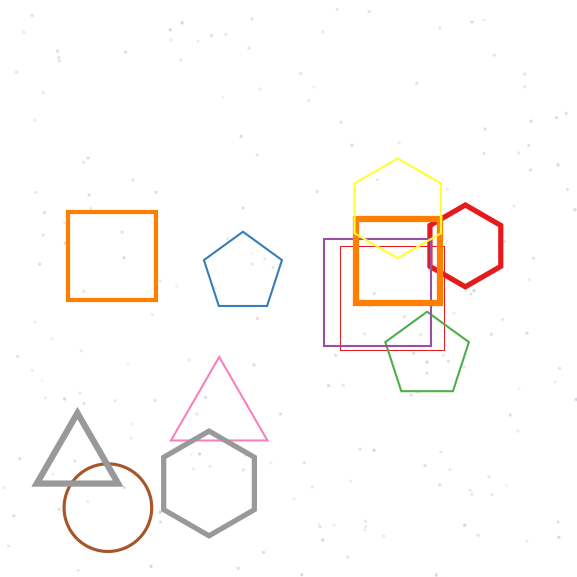[{"shape": "hexagon", "thickness": 2.5, "radius": 0.35, "center": [0.806, 0.573]}, {"shape": "square", "thickness": 0.5, "radius": 0.45, "center": [0.679, 0.483]}, {"shape": "pentagon", "thickness": 1, "radius": 0.36, "center": [0.421, 0.527]}, {"shape": "pentagon", "thickness": 1, "radius": 0.38, "center": [0.74, 0.383]}, {"shape": "square", "thickness": 1, "radius": 0.46, "center": [0.653, 0.492]}, {"shape": "square", "thickness": 3, "radius": 0.37, "center": [0.689, 0.547]}, {"shape": "square", "thickness": 2, "radius": 0.38, "center": [0.194, 0.556]}, {"shape": "hexagon", "thickness": 1, "radius": 0.43, "center": [0.689, 0.638]}, {"shape": "circle", "thickness": 1.5, "radius": 0.38, "center": [0.187, 0.12]}, {"shape": "triangle", "thickness": 1, "radius": 0.48, "center": [0.38, 0.285]}, {"shape": "triangle", "thickness": 3, "radius": 0.41, "center": [0.134, 0.202]}, {"shape": "hexagon", "thickness": 2.5, "radius": 0.45, "center": [0.362, 0.162]}]